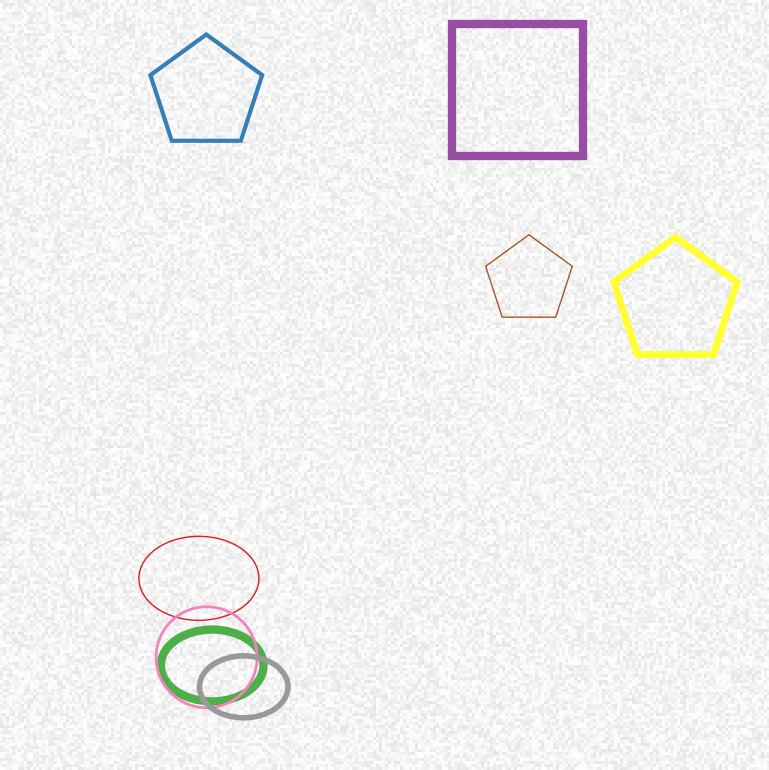[{"shape": "oval", "thickness": 0.5, "radius": 0.39, "center": [0.258, 0.249]}, {"shape": "pentagon", "thickness": 1.5, "radius": 0.38, "center": [0.268, 0.879]}, {"shape": "oval", "thickness": 3, "radius": 0.33, "center": [0.276, 0.136]}, {"shape": "square", "thickness": 3, "radius": 0.43, "center": [0.672, 0.883]}, {"shape": "pentagon", "thickness": 2.5, "radius": 0.42, "center": [0.877, 0.608]}, {"shape": "pentagon", "thickness": 0.5, "radius": 0.3, "center": [0.687, 0.636]}, {"shape": "circle", "thickness": 1, "radius": 0.33, "center": [0.268, 0.146]}, {"shape": "oval", "thickness": 2, "radius": 0.29, "center": [0.317, 0.108]}]